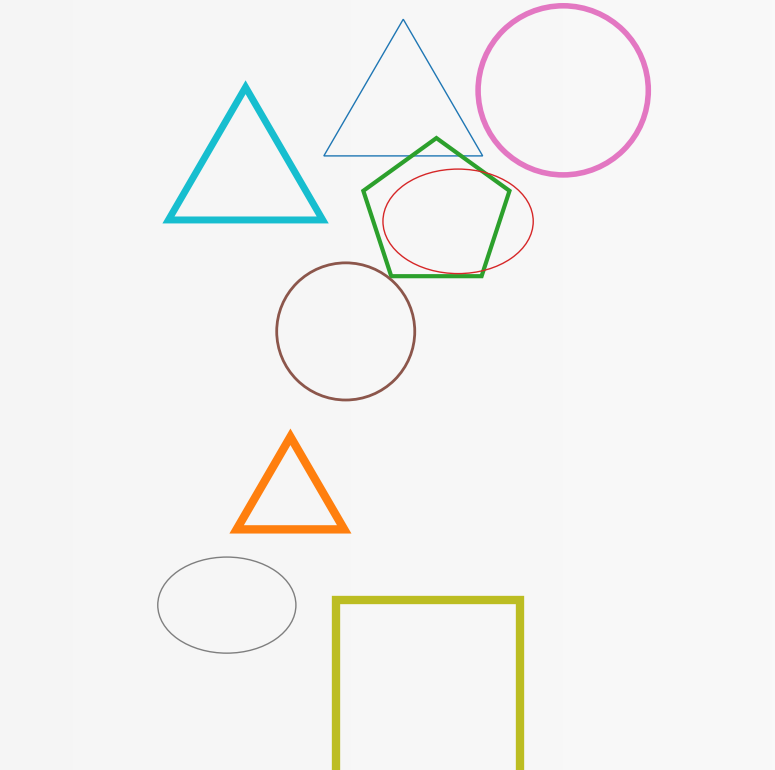[{"shape": "triangle", "thickness": 0.5, "radius": 0.59, "center": [0.52, 0.857]}, {"shape": "triangle", "thickness": 3, "radius": 0.4, "center": [0.375, 0.353]}, {"shape": "pentagon", "thickness": 1.5, "radius": 0.5, "center": [0.563, 0.722]}, {"shape": "oval", "thickness": 0.5, "radius": 0.48, "center": [0.591, 0.713]}, {"shape": "circle", "thickness": 1, "radius": 0.45, "center": [0.446, 0.57]}, {"shape": "circle", "thickness": 2, "radius": 0.55, "center": [0.727, 0.883]}, {"shape": "oval", "thickness": 0.5, "radius": 0.45, "center": [0.293, 0.214]}, {"shape": "square", "thickness": 3, "radius": 0.59, "center": [0.553, 0.102]}, {"shape": "triangle", "thickness": 2.5, "radius": 0.57, "center": [0.317, 0.772]}]